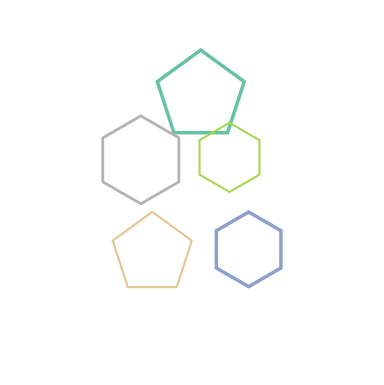[{"shape": "pentagon", "thickness": 2.5, "radius": 0.59, "center": [0.521, 0.751]}, {"shape": "hexagon", "thickness": 2.5, "radius": 0.48, "center": [0.646, 0.352]}, {"shape": "hexagon", "thickness": 1.5, "radius": 0.45, "center": [0.596, 0.591]}, {"shape": "pentagon", "thickness": 1.5, "radius": 0.54, "center": [0.395, 0.342]}, {"shape": "hexagon", "thickness": 2, "radius": 0.57, "center": [0.366, 0.585]}]